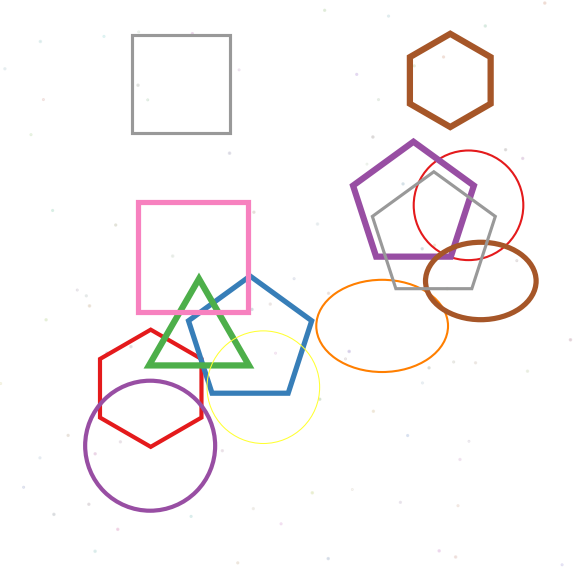[{"shape": "circle", "thickness": 1, "radius": 0.47, "center": [0.811, 0.644]}, {"shape": "hexagon", "thickness": 2, "radius": 0.51, "center": [0.261, 0.327]}, {"shape": "pentagon", "thickness": 2.5, "radius": 0.56, "center": [0.433, 0.409]}, {"shape": "triangle", "thickness": 3, "radius": 0.5, "center": [0.345, 0.416]}, {"shape": "circle", "thickness": 2, "radius": 0.56, "center": [0.26, 0.227]}, {"shape": "pentagon", "thickness": 3, "radius": 0.55, "center": [0.716, 0.644]}, {"shape": "oval", "thickness": 1, "radius": 0.57, "center": [0.662, 0.435]}, {"shape": "circle", "thickness": 0.5, "radius": 0.49, "center": [0.456, 0.329]}, {"shape": "hexagon", "thickness": 3, "radius": 0.4, "center": [0.78, 0.86]}, {"shape": "oval", "thickness": 2.5, "radius": 0.48, "center": [0.833, 0.513]}, {"shape": "square", "thickness": 2.5, "radius": 0.48, "center": [0.335, 0.554]}, {"shape": "square", "thickness": 1.5, "radius": 0.42, "center": [0.314, 0.854]}, {"shape": "pentagon", "thickness": 1.5, "radius": 0.56, "center": [0.751, 0.59]}]